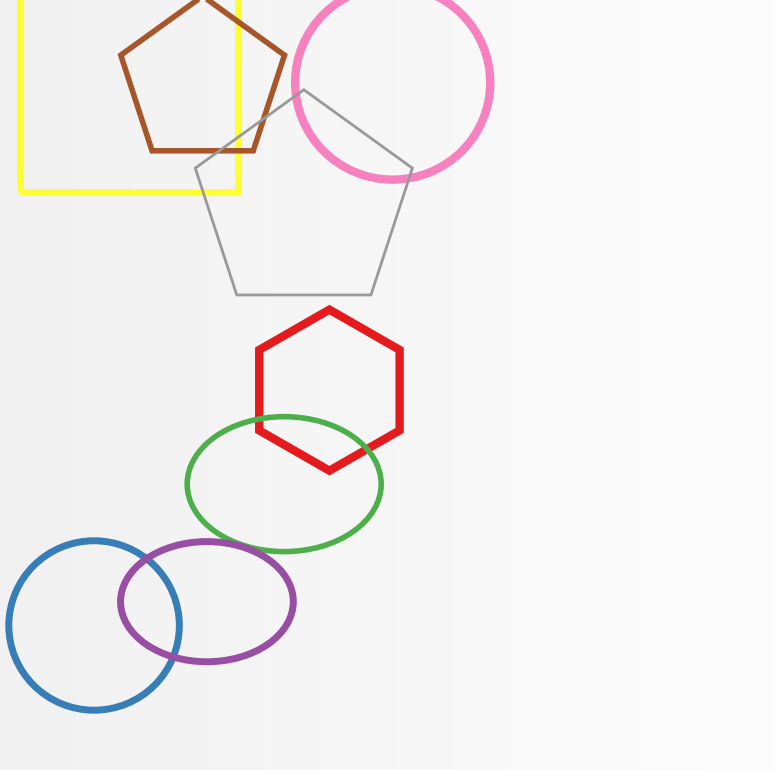[{"shape": "hexagon", "thickness": 3, "radius": 0.52, "center": [0.425, 0.493]}, {"shape": "circle", "thickness": 2.5, "radius": 0.55, "center": [0.121, 0.188]}, {"shape": "oval", "thickness": 2, "radius": 0.63, "center": [0.367, 0.371]}, {"shape": "oval", "thickness": 2.5, "radius": 0.56, "center": [0.267, 0.219]}, {"shape": "square", "thickness": 2.5, "radius": 0.7, "center": [0.166, 0.891]}, {"shape": "pentagon", "thickness": 2, "radius": 0.56, "center": [0.261, 0.894]}, {"shape": "circle", "thickness": 3, "radius": 0.63, "center": [0.507, 0.893]}, {"shape": "pentagon", "thickness": 1, "radius": 0.74, "center": [0.392, 0.736]}]